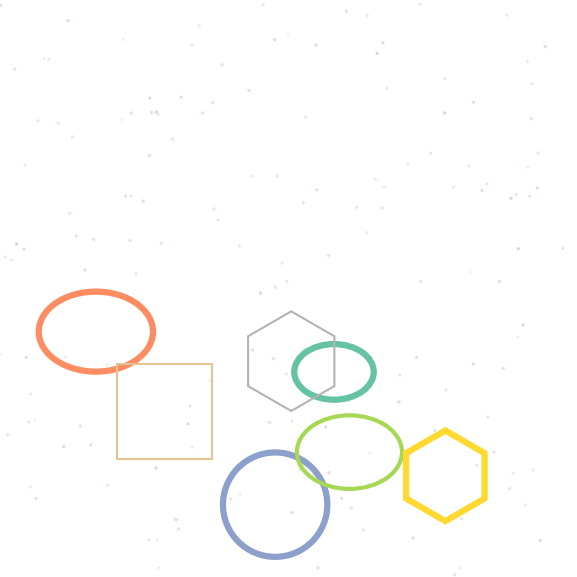[{"shape": "oval", "thickness": 3, "radius": 0.34, "center": [0.578, 0.355]}, {"shape": "oval", "thickness": 3, "radius": 0.49, "center": [0.166, 0.425]}, {"shape": "circle", "thickness": 3, "radius": 0.45, "center": [0.476, 0.125]}, {"shape": "oval", "thickness": 2, "radius": 0.46, "center": [0.605, 0.216]}, {"shape": "hexagon", "thickness": 3, "radius": 0.39, "center": [0.771, 0.175]}, {"shape": "square", "thickness": 1, "radius": 0.41, "center": [0.285, 0.287]}, {"shape": "hexagon", "thickness": 1, "radius": 0.43, "center": [0.504, 0.374]}]